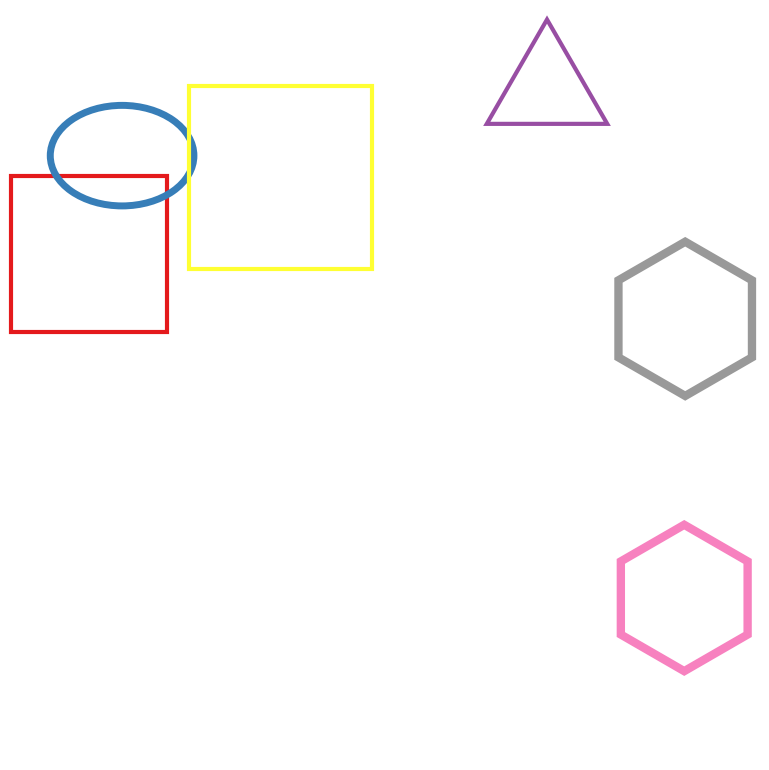[{"shape": "square", "thickness": 1.5, "radius": 0.51, "center": [0.115, 0.67]}, {"shape": "oval", "thickness": 2.5, "radius": 0.47, "center": [0.159, 0.798]}, {"shape": "triangle", "thickness": 1.5, "radius": 0.45, "center": [0.71, 0.884]}, {"shape": "square", "thickness": 1.5, "radius": 0.59, "center": [0.364, 0.77]}, {"shape": "hexagon", "thickness": 3, "radius": 0.48, "center": [0.889, 0.223]}, {"shape": "hexagon", "thickness": 3, "radius": 0.5, "center": [0.89, 0.586]}]